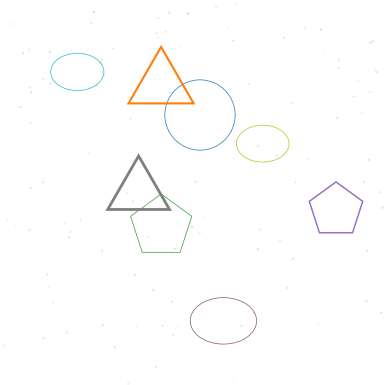[{"shape": "circle", "thickness": 0.5, "radius": 0.46, "center": [0.519, 0.701]}, {"shape": "triangle", "thickness": 1.5, "radius": 0.49, "center": [0.418, 0.78]}, {"shape": "pentagon", "thickness": 0.5, "radius": 0.42, "center": [0.419, 0.412]}, {"shape": "pentagon", "thickness": 1, "radius": 0.36, "center": [0.873, 0.454]}, {"shape": "oval", "thickness": 0.5, "radius": 0.43, "center": [0.58, 0.167]}, {"shape": "triangle", "thickness": 2, "radius": 0.46, "center": [0.36, 0.502]}, {"shape": "oval", "thickness": 0.5, "radius": 0.34, "center": [0.682, 0.627]}, {"shape": "oval", "thickness": 0.5, "radius": 0.35, "center": [0.201, 0.813]}]